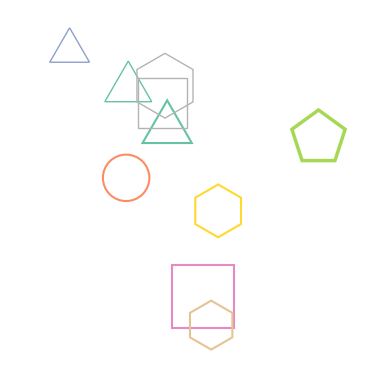[{"shape": "triangle", "thickness": 1.5, "radius": 0.37, "center": [0.434, 0.665]}, {"shape": "triangle", "thickness": 1, "radius": 0.35, "center": [0.333, 0.771]}, {"shape": "circle", "thickness": 1.5, "radius": 0.3, "center": [0.328, 0.538]}, {"shape": "triangle", "thickness": 1, "radius": 0.3, "center": [0.181, 0.868]}, {"shape": "square", "thickness": 1.5, "radius": 0.41, "center": [0.527, 0.231]}, {"shape": "pentagon", "thickness": 2.5, "radius": 0.36, "center": [0.827, 0.642]}, {"shape": "hexagon", "thickness": 1.5, "radius": 0.34, "center": [0.567, 0.452]}, {"shape": "hexagon", "thickness": 1.5, "radius": 0.32, "center": [0.548, 0.156]}, {"shape": "hexagon", "thickness": 1, "radius": 0.42, "center": [0.429, 0.777]}, {"shape": "square", "thickness": 1, "radius": 0.32, "center": [0.423, 0.732]}]